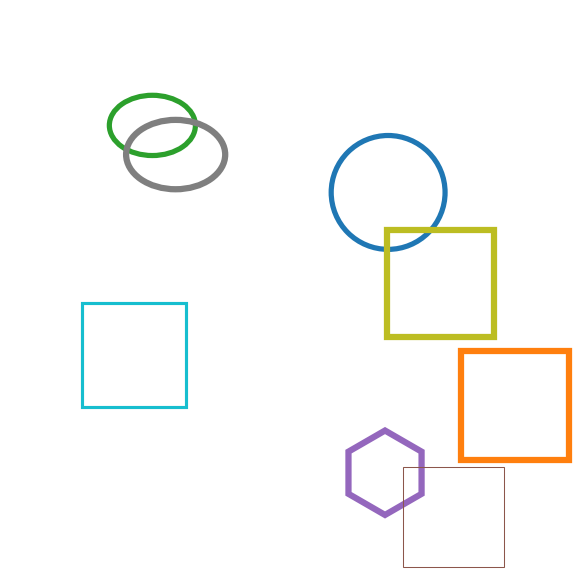[{"shape": "circle", "thickness": 2.5, "radius": 0.49, "center": [0.672, 0.666]}, {"shape": "square", "thickness": 3, "radius": 0.47, "center": [0.892, 0.297]}, {"shape": "oval", "thickness": 2.5, "radius": 0.37, "center": [0.264, 0.782]}, {"shape": "hexagon", "thickness": 3, "radius": 0.37, "center": [0.667, 0.181]}, {"shape": "square", "thickness": 0.5, "radius": 0.43, "center": [0.785, 0.104]}, {"shape": "oval", "thickness": 3, "radius": 0.43, "center": [0.304, 0.731]}, {"shape": "square", "thickness": 3, "radius": 0.46, "center": [0.763, 0.508]}, {"shape": "square", "thickness": 1.5, "radius": 0.45, "center": [0.232, 0.384]}]